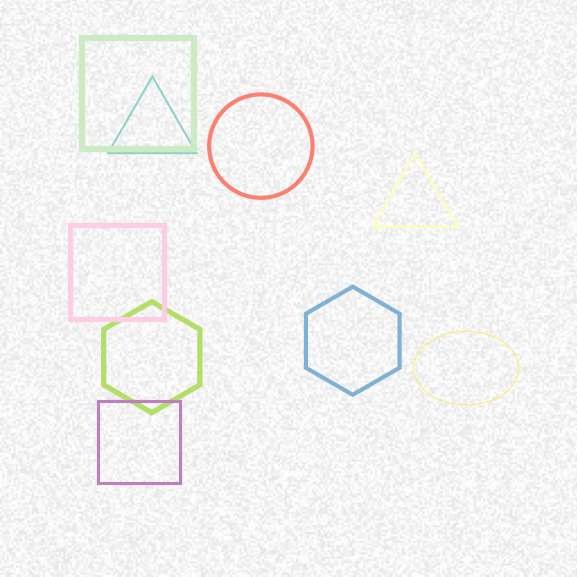[{"shape": "triangle", "thickness": 1, "radius": 0.44, "center": [0.264, 0.778]}, {"shape": "triangle", "thickness": 1, "radius": 0.43, "center": [0.719, 0.649]}, {"shape": "circle", "thickness": 2, "radius": 0.45, "center": [0.452, 0.746]}, {"shape": "hexagon", "thickness": 2, "radius": 0.47, "center": [0.611, 0.409]}, {"shape": "hexagon", "thickness": 2.5, "radius": 0.48, "center": [0.263, 0.381]}, {"shape": "square", "thickness": 2.5, "radius": 0.4, "center": [0.203, 0.528]}, {"shape": "square", "thickness": 1.5, "radius": 0.35, "center": [0.24, 0.234]}, {"shape": "square", "thickness": 3, "radius": 0.48, "center": [0.239, 0.837]}, {"shape": "oval", "thickness": 0.5, "radius": 0.45, "center": [0.807, 0.362]}]